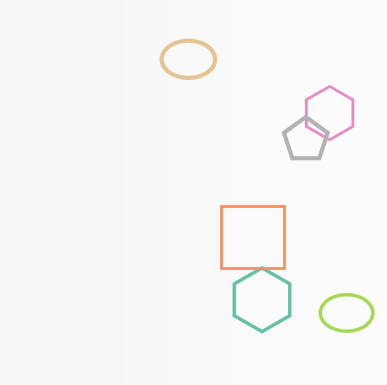[{"shape": "hexagon", "thickness": 2.5, "radius": 0.41, "center": [0.676, 0.221]}, {"shape": "square", "thickness": 2, "radius": 0.41, "center": [0.652, 0.385]}, {"shape": "hexagon", "thickness": 2, "radius": 0.35, "center": [0.851, 0.706]}, {"shape": "oval", "thickness": 2.5, "radius": 0.34, "center": [0.894, 0.187]}, {"shape": "oval", "thickness": 3, "radius": 0.35, "center": [0.486, 0.846]}, {"shape": "pentagon", "thickness": 3, "radius": 0.3, "center": [0.789, 0.637]}]